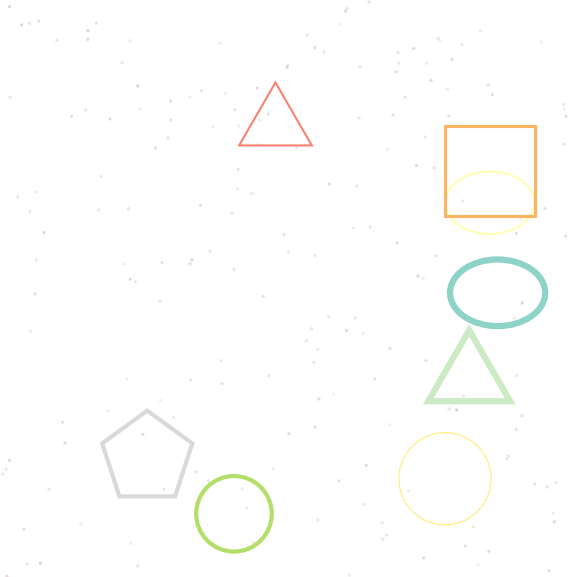[{"shape": "oval", "thickness": 3, "radius": 0.41, "center": [0.862, 0.492]}, {"shape": "oval", "thickness": 1, "radius": 0.39, "center": [0.848, 0.648]}, {"shape": "triangle", "thickness": 1, "radius": 0.36, "center": [0.477, 0.784]}, {"shape": "square", "thickness": 1.5, "radius": 0.39, "center": [0.849, 0.703]}, {"shape": "circle", "thickness": 2, "radius": 0.33, "center": [0.405, 0.109]}, {"shape": "pentagon", "thickness": 2, "radius": 0.41, "center": [0.255, 0.206]}, {"shape": "triangle", "thickness": 3, "radius": 0.41, "center": [0.813, 0.345]}, {"shape": "circle", "thickness": 0.5, "radius": 0.4, "center": [0.77, 0.17]}]